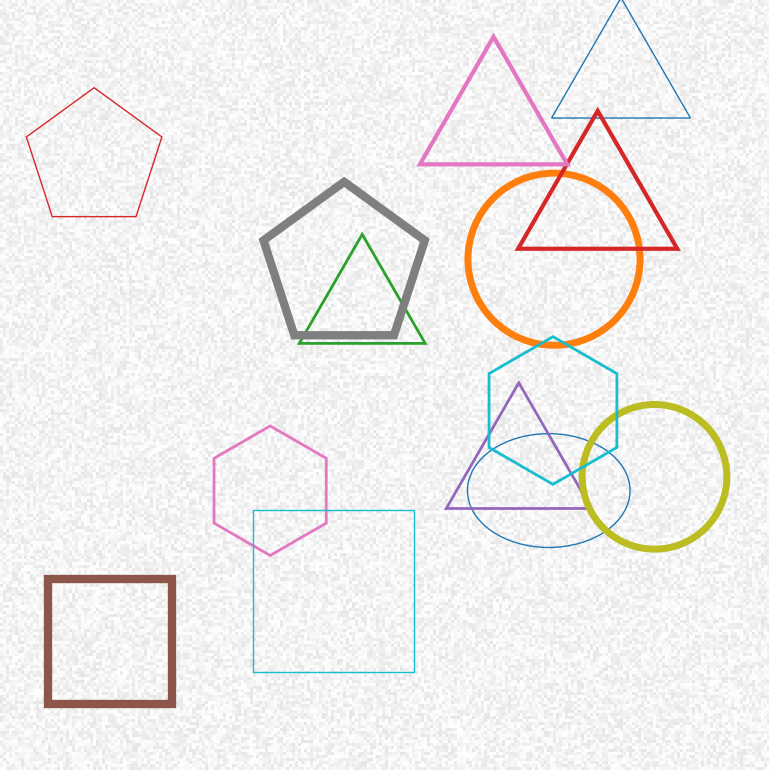[{"shape": "oval", "thickness": 0.5, "radius": 0.53, "center": [0.713, 0.363]}, {"shape": "triangle", "thickness": 0.5, "radius": 0.52, "center": [0.806, 0.899]}, {"shape": "circle", "thickness": 2.5, "radius": 0.56, "center": [0.719, 0.663]}, {"shape": "triangle", "thickness": 1, "radius": 0.47, "center": [0.47, 0.601]}, {"shape": "pentagon", "thickness": 0.5, "radius": 0.46, "center": [0.122, 0.794]}, {"shape": "triangle", "thickness": 1.5, "radius": 0.6, "center": [0.776, 0.737]}, {"shape": "triangle", "thickness": 1, "radius": 0.54, "center": [0.674, 0.394]}, {"shape": "square", "thickness": 3, "radius": 0.41, "center": [0.143, 0.167]}, {"shape": "hexagon", "thickness": 1, "radius": 0.42, "center": [0.351, 0.363]}, {"shape": "triangle", "thickness": 1.5, "radius": 0.55, "center": [0.641, 0.842]}, {"shape": "pentagon", "thickness": 3, "radius": 0.55, "center": [0.447, 0.654]}, {"shape": "circle", "thickness": 2.5, "radius": 0.47, "center": [0.85, 0.381]}, {"shape": "square", "thickness": 0.5, "radius": 0.52, "center": [0.433, 0.232]}, {"shape": "hexagon", "thickness": 1, "radius": 0.48, "center": [0.718, 0.467]}]